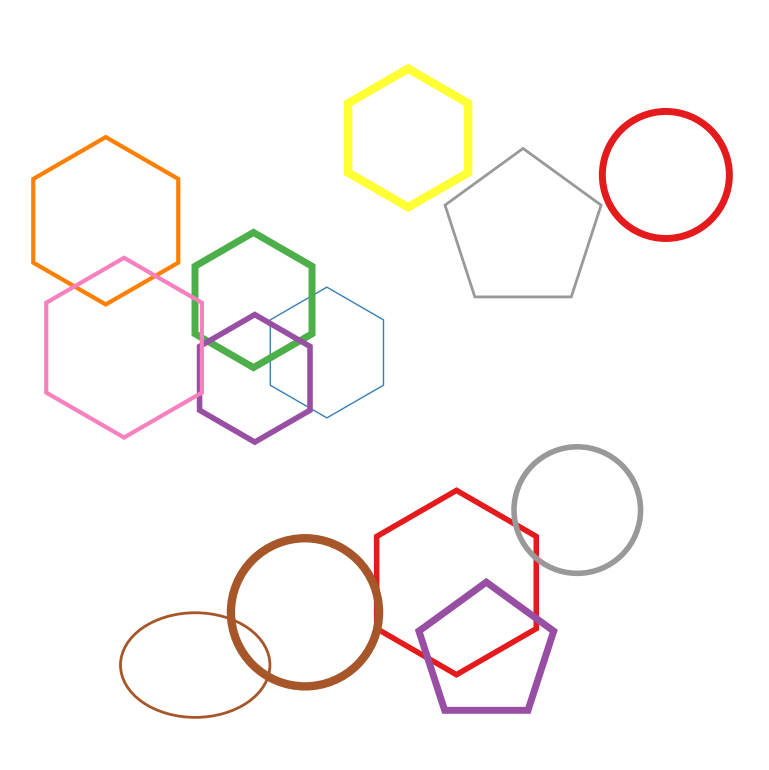[{"shape": "circle", "thickness": 2.5, "radius": 0.41, "center": [0.865, 0.773]}, {"shape": "hexagon", "thickness": 2, "radius": 0.6, "center": [0.593, 0.243]}, {"shape": "hexagon", "thickness": 0.5, "radius": 0.42, "center": [0.425, 0.542]}, {"shape": "hexagon", "thickness": 2.5, "radius": 0.44, "center": [0.329, 0.61]}, {"shape": "pentagon", "thickness": 2.5, "radius": 0.46, "center": [0.632, 0.152]}, {"shape": "hexagon", "thickness": 2, "radius": 0.41, "center": [0.331, 0.509]}, {"shape": "hexagon", "thickness": 1.5, "radius": 0.54, "center": [0.137, 0.713]}, {"shape": "hexagon", "thickness": 3, "radius": 0.45, "center": [0.53, 0.821]}, {"shape": "oval", "thickness": 1, "radius": 0.49, "center": [0.254, 0.136]}, {"shape": "circle", "thickness": 3, "radius": 0.48, "center": [0.396, 0.205]}, {"shape": "hexagon", "thickness": 1.5, "radius": 0.58, "center": [0.161, 0.548]}, {"shape": "circle", "thickness": 2, "radius": 0.41, "center": [0.75, 0.338]}, {"shape": "pentagon", "thickness": 1, "radius": 0.53, "center": [0.679, 0.701]}]